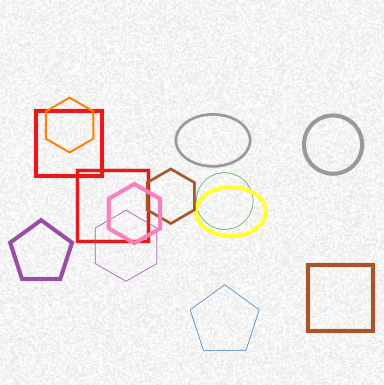[{"shape": "square", "thickness": 3, "radius": 0.43, "center": [0.178, 0.627]}, {"shape": "square", "thickness": 2.5, "radius": 0.46, "center": [0.293, 0.467]}, {"shape": "pentagon", "thickness": 0.5, "radius": 0.47, "center": [0.584, 0.166]}, {"shape": "circle", "thickness": 0.5, "radius": 0.37, "center": [0.584, 0.478]}, {"shape": "hexagon", "thickness": 0.5, "radius": 0.46, "center": [0.327, 0.362]}, {"shape": "pentagon", "thickness": 3, "radius": 0.42, "center": [0.107, 0.344]}, {"shape": "hexagon", "thickness": 1.5, "radius": 0.36, "center": [0.181, 0.675]}, {"shape": "oval", "thickness": 3, "radius": 0.45, "center": [0.6, 0.45]}, {"shape": "hexagon", "thickness": 2, "radius": 0.35, "center": [0.444, 0.49]}, {"shape": "square", "thickness": 3, "radius": 0.42, "center": [0.885, 0.226]}, {"shape": "hexagon", "thickness": 3, "radius": 0.38, "center": [0.349, 0.445]}, {"shape": "circle", "thickness": 3, "radius": 0.38, "center": [0.865, 0.624]}, {"shape": "oval", "thickness": 2, "radius": 0.48, "center": [0.553, 0.635]}]